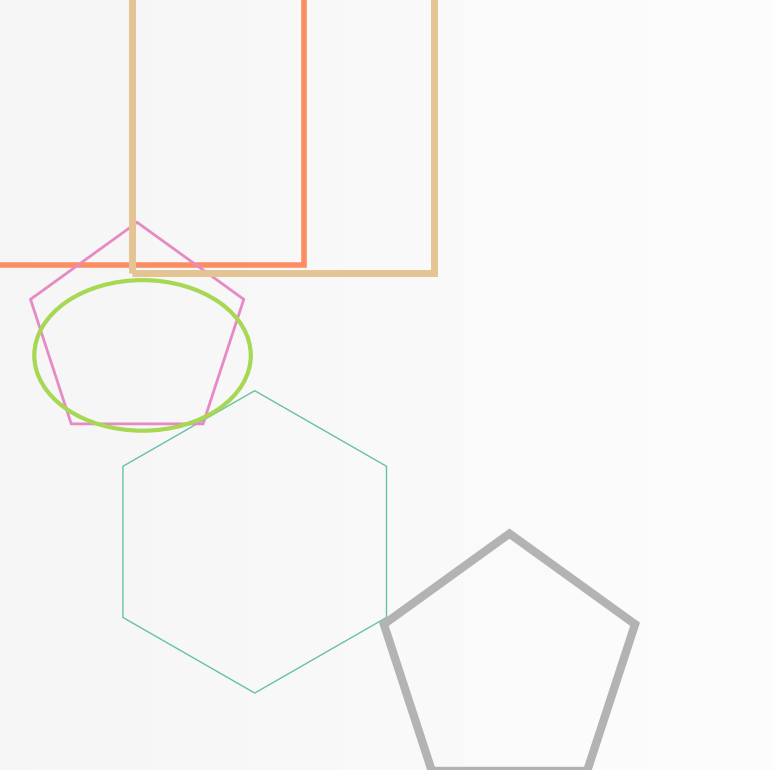[{"shape": "hexagon", "thickness": 0.5, "radius": 0.98, "center": [0.329, 0.296]}, {"shape": "square", "thickness": 2, "radius": 0.99, "center": [0.195, 0.854]}, {"shape": "pentagon", "thickness": 1, "radius": 0.72, "center": [0.177, 0.567]}, {"shape": "oval", "thickness": 1.5, "radius": 0.7, "center": [0.184, 0.538]}, {"shape": "square", "thickness": 2.5, "radius": 0.98, "center": [0.365, 0.841]}, {"shape": "pentagon", "thickness": 3, "radius": 0.85, "center": [0.657, 0.137]}]